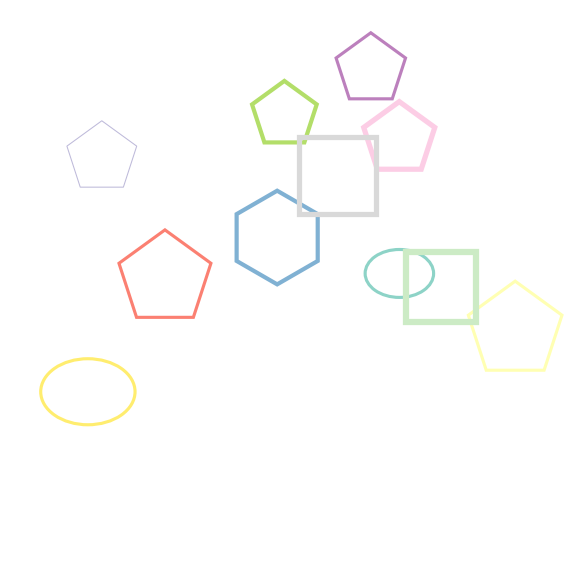[{"shape": "oval", "thickness": 1.5, "radius": 0.3, "center": [0.692, 0.526]}, {"shape": "pentagon", "thickness": 1.5, "radius": 0.43, "center": [0.892, 0.427]}, {"shape": "pentagon", "thickness": 0.5, "radius": 0.32, "center": [0.176, 0.726]}, {"shape": "pentagon", "thickness": 1.5, "radius": 0.42, "center": [0.286, 0.517]}, {"shape": "hexagon", "thickness": 2, "radius": 0.41, "center": [0.48, 0.588]}, {"shape": "pentagon", "thickness": 2, "radius": 0.29, "center": [0.492, 0.8]}, {"shape": "pentagon", "thickness": 2.5, "radius": 0.32, "center": [0.691, 0.758]}, {"shape": "square", "thickness": 2.5, "radius": 0.33, "center": [0.584, 0.696]}, {"shape": "pentagon", "thickness": 1.5, "radius": 0.32, "center": [0.642, 0.879]}, {"shape": "square", "thickness": 3, "radius": 0.3, "center": [0.763, 0.502]}, {"shape": "oval", "thickness": 1.5, "radius": 0.41, "center": [0.152, 0.321]}]